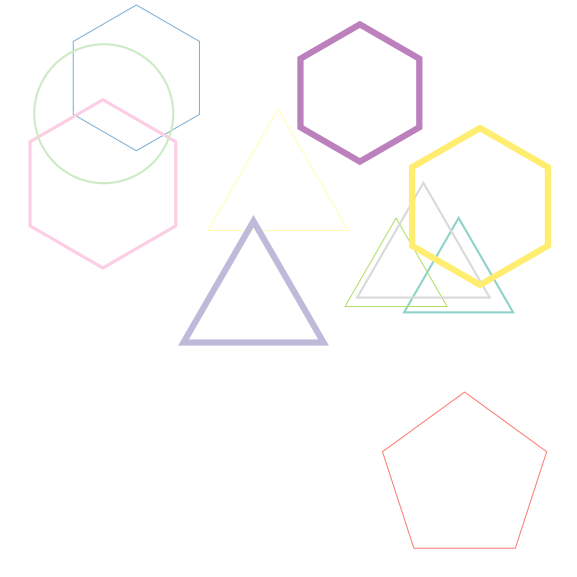[{"shape": "triangle", "thickness": 1, "radius": 0.54, "center": [0.794, 0.513]}, {"shape": "triangle", "thickness": 0.5, "radius": 0.7, "center": [0.482, 0.67]}, {"shape": "triangle", "thickness": 3, "radius": 0.7, "center": [0.439, 0.476]}, {"shape": "pentagon", "thickness": 0.5, "radius": 0.75, "center": [0.804, 0.171]}, {"shape": "hexagon", "thickness": 0.5, "radius": 0.63, "center": [0.236, 0.864]}, {"shape": "triangle", "thickness": 0.5, "radius": 0.51, "center": [0.686, 0.519]}, {"shape": "hexagon", "thickness": 1.5, "radius": 0.73, "center": [0.178, 0.681]}, {"shape": "triangle", "thickness": 1, "radius": 0.66, "center": [0.733, 0.55]}, {"shape": "hexagon", "thickness": 3, "radius": 0.59, "center": [0.623, 0.838]}, {"shape": "circle", "thickness": 1, "radius": 0.6, "center": [0.18, 0.802]}, {"shape": "hexagon", "thickness": 3, "radius": 0.68, "center": [0.831, 0.642]}]